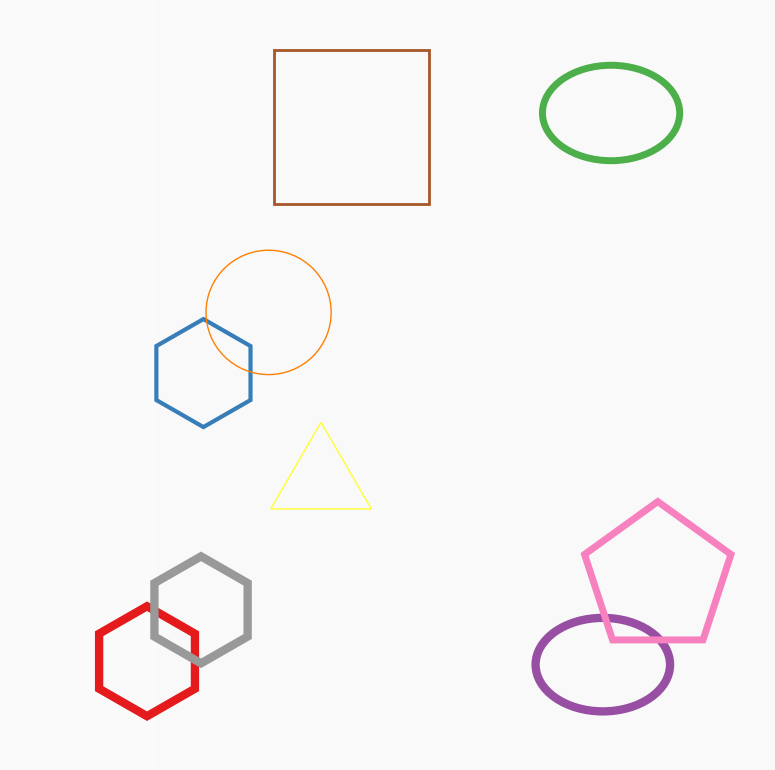[{"shape": "hexagon", "thickness": 3, "radius": 0.36, "center": [0.19, 0.141]}, {"shape": "hexagon", "thickness": 1.5, "radius": 0.35, "center": [0.262, 0.516]}, {"shape": "oval", "thickness": 2.5, "radius": 0.44, "center": [0.788, 0.853]}, {"shape": "oval", "thickness": 3, "radius": 0.43, "center": [0.778, 0.137]}, {"shape": "circle", "thickness": 0.5, "radius": 0.4, "center": [0.347, 0.594]}, {"shape": "triangle", "thickness": 0.5, "radius": 0.37, "center": [0.414, 0.377]}, {"shape": "square", "thickness": 1, "radius": 0.5, "center": [0.454, 0.835]}, {"shape": "pentagon", "thickness": 2.5, "radius": 0.5, "center": [0.849, 0.249]}, {"shape": "hexagon", "thickness": 3, "radius": 0.35, "center": [0.259, 0.208]}]